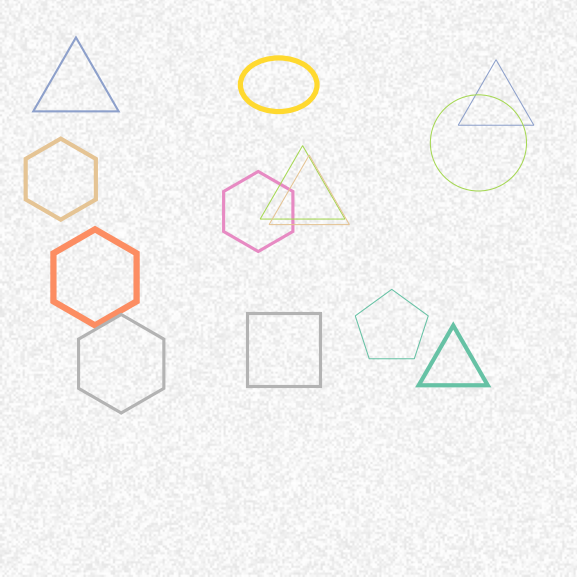[{"shape": "pentagon", "thickness": 0.5, "radius": 0.33, "center": [0.678, 0.432]}, {"shape": "triangle", "thickness": 2, "radius": 0.35, "center": [0.785, 0.366]}, {"shape": "hexagon", "thickness": 3, "radius": 0.42, "center": [0.165, 0.519]}, {"shape": "triangle", "thickness": 1, "radius": 0.43, "center": [0.132, 0.849]}, {"shape": "triangle", "thickness": 0.5, "radius": 0.38, "center": [0.859, 0.82]}, {"shape": "hexagon", "thickness": 1.5, "radius": 0.35, "center": [0.447, 0.633]}, {"shape": "triangle", "thickness": 0.5, "radius": 0.42, "center": [0.524, 0.662]}, {"shape": "circle", "thickness": 0.5, "radius": 0.42, "center": [0.828, 0.752]}, {"shape": "oval", "thickness": 2.5, "radius": 0.33, "center": [0.483, 0.852]}, {"shape": "hexagon", "thickness": 2, "radius": 0.35, "center": [0.105, 0.689]}, {"shape": "triangle", "thickness": 0.5, "radius": 0.4, "center": [0.535, 0.65]}, {"shape": "square", "thickness": 1.5, "radius": 0.32, "center": [0.491, 0.394]}, {"shape": "hexagon", "thickness": 1.5, "radius": 0.43, "center": [0.21, 0.369]}]